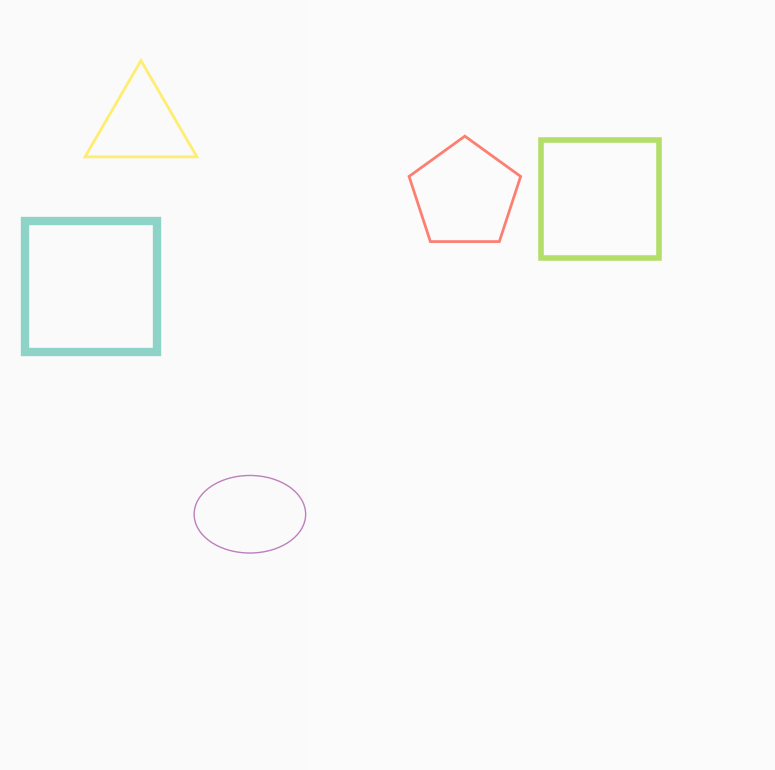[{"shape": "square", "thickness": 3, "radius": 0.42, "center": [0.117, 0.628]}, {"shape": "pentagon", "thickness": 1, "radius": 0.38, "center": [0.6, 0.747]}, {"shape": "square", "thickness": 2, "radius": 0.38, "center": [0.774, 0.741]}, {"shape": "oval", "thickness": 0.5, "radius": 0.36, "center": [0.322, 0.332]}, {"shape": "triangle", "thickness": 1, "radius": 0.42, "center": [0.182, 0.838]}]